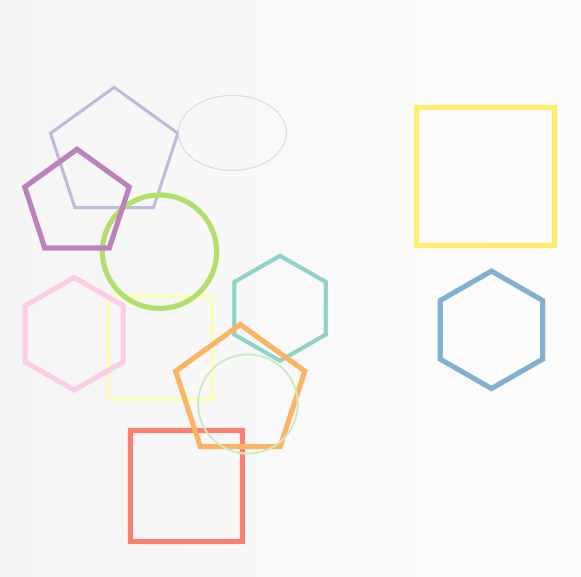[{"shape": "hexagon", "thickness": 2, "radius": 0.45, "center": [0.482, 0.465]}, {"shape": "square", "thickness": 1.5, "radius": 0.44, "center": [0.275, 0.397]}, {"shape": "pentagon", "thickness": 1.5, "radius": 0.58, "center": [0.196, 0.733]}, {"shape": "square", "thickness": 2.5, "radius": 0.48, "center": [0.32, 0.158]}, {"shape": "hexagon", "thickness": 2.5, "radius": 0.51, "center": [0.846, 0.428]}, {"shape": "pentagon", "thickness": 2.5, "radius": 0.58, "center": [0.413, 0.32]}, {"shape": "circle", "thickness": 2.5, "radius": 0.49, "center": [0.274, 0.563]}, {"shape": "hexagon", "thickness": 2.5, "radius": 0.49, "center": [0.128, 0.421]}, {"shape": "oval", "thickness": 0.5, "radius": 0.46, "center": [0.4, 0.769]}, {"shape": "pentagon", "thickness": 2.5, "radius": 0.47, "center": [0.133, 0.646]}, {"shape": "circle", "thickness": 1, "radius": 0.43, "center": [0.427, 0.3]}, {"shape": "square", "thickness": 2.5, "radius": 0.59, "center": [0.834, 0.694]}]